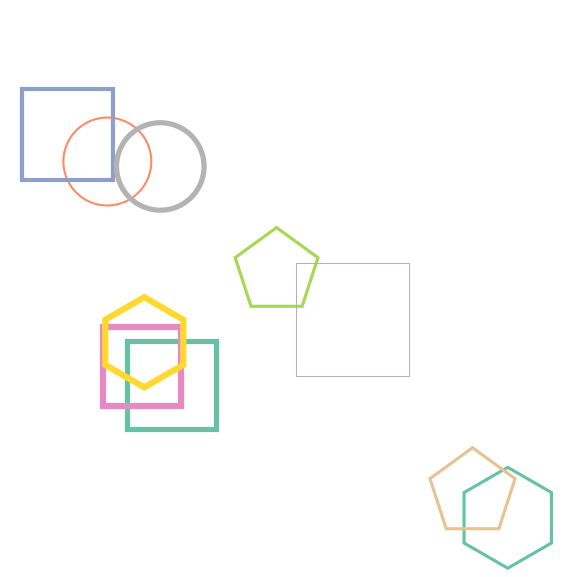[{"shape": "square", "thickness": 2.5, "radius": 0.38, "center": [0.297, 0.332]}, {"shape": "hexagon", "thickness": 1.5, "radius": 0.44, "center": [0.879, 0.103]}, {"shape": "circle", "thickness": 1, "radius": 0.38, "center": [0.186, 0.719]}, {"shape": "square", "thickness": 2, "radius": 0.39, "center": [0.117, 0.767]}, {"shape": "square", "thickness": 3, "radius": 0.34, "center": [0.246, 0.365]}, {"shape": "pentagon", "thickness": 1.5, "radius": 0.38, "center": [0.479, 0.53]}, {"shape": "hexagon", "thickness": 3, "radius": 0.39, "center": [0.25, 0.406]}, {"shape": "pentagon", "thickness": 1.5, "radius": 0.39, "center": [0.818, 0.146]}, {"shape": "circle", "thickness": 2.5, "radius": 0.38, "center": [0.278, 0.711]}, {"shape": "square", "thickness": 0.5, "radius": 0.49, "center": [0.61, 0.445]}]